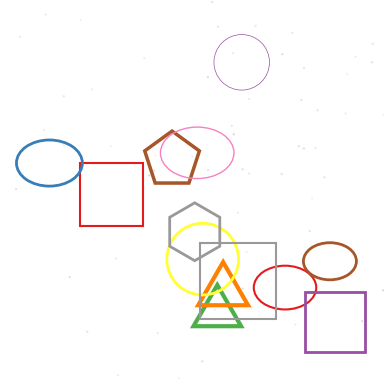[{"shape": "square", "thickness": 1.5, "radius": 0.41, "center": [0.291, 0.494]}, {"shape": "oval", "thickness": 1.5, "radius": 0.41, "center": [0.74, 0.253]}, {"shape": "oval", "thickness": 2, "radius": 0.43, "center": [0.128, 0.576]}, {"shape": "triangle", "thickness": 3, "radius": 0.36, "center": [0.564, 0.188]}, {"shape": "square", "thickness": 2, "radius": 0.39, "center": [0.869, 0.163]}, {"shape": "circle", "thickness": 0.5, "radius": 0.36, "center": [0.628, 0.838]}, {"shape": "triangle", "thickness": 3, "radius": 0.37, "center": [0.58, 0.245]}, {"shape": "circle", "thickness": 2, "radius": 0.47, "center": [0.526, 0.327]}, {"shape": "pentagon", "thickness": 2.5, "radius": 0.37, "center": [0.447, 0.585]}, {"shape": "oval", "thickness": 2, "radius": 0.34, "center": [0.857, 0.321]}, {"shape": "oval", "thickness": 1, "radius": 0.48, "center": [0.512, 0.603]}, {"shape": "hexagon", "thickness": 2, "radius": 0.38, "center": [0.506, 0.398]}, {"shape": "square", "thickness": 1.5, "radius": 0.49, "center": [0.618, 0.271]}]